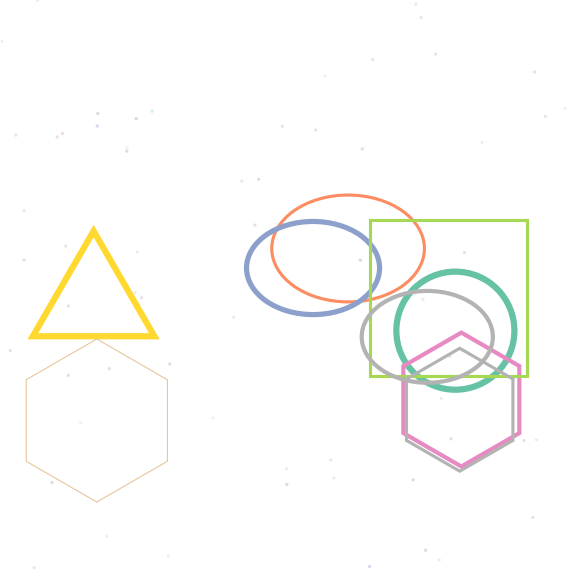[{"shape": "circle", "thickness": 3, "radius": 0.51, "center": [0.788, 0.427]}, {"shape": "oval", "thickness": 1.5, "radius": 0.66, "center": [0.603, 0.569]}, {"shape": "oval", "thickness": 2.5, "radius": 0.58, "center": [0.542, 0.535]}, {"shape": "hexagon", "thickness": 2, "radius": 0.58, "center": [0.799, 0.307]}, {"shape": "square", "thickness": 1.5, "radius": 0.68, "center": [0.777, 0.484]}, {"shape": "triangle", "thickness": 3, "radius": 0.61, "center": [0.162, 0.478]}, {"shape": "hexagon", "thickness": 0.5, "radius": 0.71, "center": [0.168, 0.271]}, {"shape": "oval", "thickness": 2, "radius": 0.57, "center": [0.74, 0.416]}, {"shape": "hexagon", "thickness": 1.5, "radius": 0.53, "center": [0.796, 0.29]}]